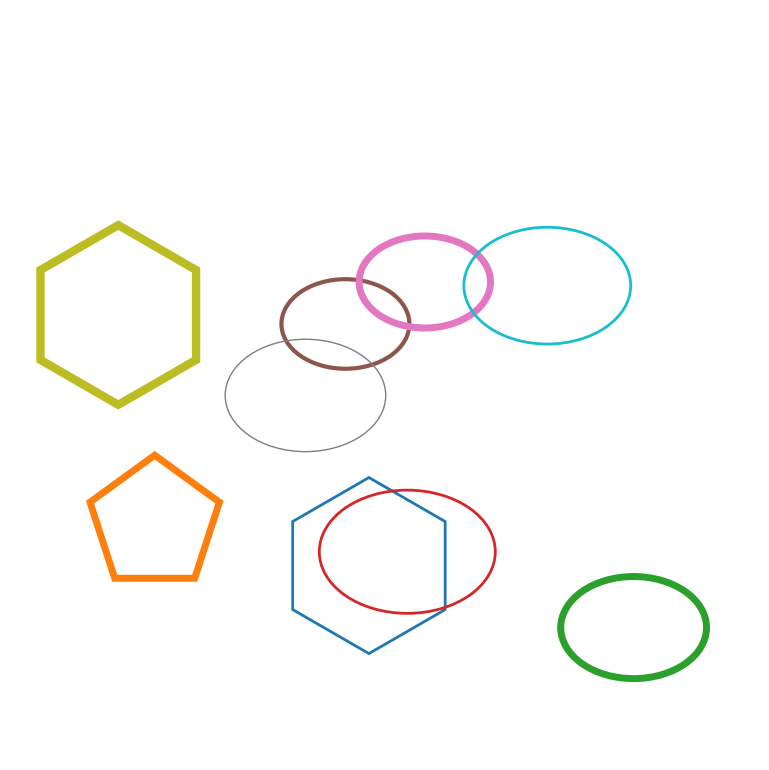[{"shape": "hexagon", "thickness": 1, "radius": 0.57, "center": [0.479, 0.266]}, {"shape": "pentagon", "thickness": 2.5, "radius": 0.44, "center": [0.201, 0.32]}, {"shape": "oval", "thickness": 2.5, "radius": 0.47, "center": [0.823, 0.185]}, {"shape": "oval", "thickness": 1, "radius": 0.57, "center": [0.529, 0.283]}, {"shape": "oval", "thickness": 1.5, "radius": 0.42, "center": [0.449, 0.579]}, {"shape": "oval", "thickness": 2.5, "radius": 0.43, "center": [0.552, 0.634]}, {"shape": "oval", "thickness": 0.5, "radius": 0.52, "center": [0.397, 0.486]}, {"shape": "hexagon", "thickness": 3, "radius": 0.58, "center": [0.154, 0.591]}, {"shape": "oval", "thickness": 1, "radius": 0.54, "center": [0.711, 0.629]}]